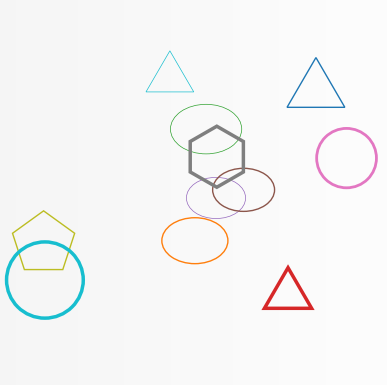[{"shape": "triangle", "thickness": 1, "radius": 0.43, "center": [0.815, 0.764]}, {"shape": "oval", "thickness": 1, "radius": 0.43, "center": [0.503, 0.375]}, {"shape": "oval", "thickness": 0.5, "radius": 0.46, "center": [0.532, 0.665]}, {"shape": "triangle", "thickness": 2.5, "radius": 0.35, "center": [0.743, 0.234]}, {"shape": "oval", "thickness": 0.5, "radius": 0.38, "center": [0.557, 0.486]}, {"shape": "oval", "thickness": 1, "radius": 0.4, "center": [0.629, 0.507]}, {"shape": "circle", "thickness": 2, "radius": 0.39, "center": [0.894, 0.589]}, {"shape": "hexagon", "thickness": 2.5, "radius": 0.4, "center": [0.559, 0.593]}, {"shape": "pentagon", "thickness": 1, "radius": 0.42, "center": [0.112, 0.368]}, {"shape": "circle", "thickness": 2.5, "radius": 0.49, "center": [0.116, 0.273]}, {"shape": "triangle", "thickness": 0.5, "radius": 0.36, "center": [0.438, 0.797]}]